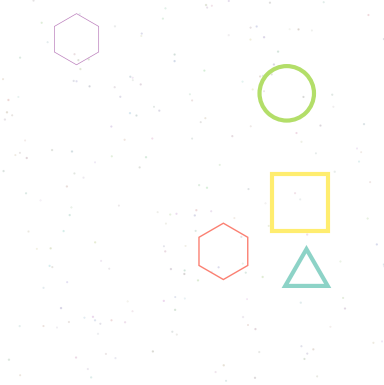[{"shape": "triangle", "thickness": 3, "radius": 0.32, "center": [0.796, 0.289]}, {"shape": "hexagon", "thickness": 1, "radius": 0.37, "center": [0.58, 0.347]}, {"shape": "circle", "thickness": 3, "radius": 0.35, "center": [0.745, 0.758]}, {"shape": "hexagon", "thickness": 0.5, "radius": 0.33, "center": [0.199, 0.898]}, {"shape": "square", "thickness": 3, "radius": 0.37, "center": [0.779, 0.474]}]